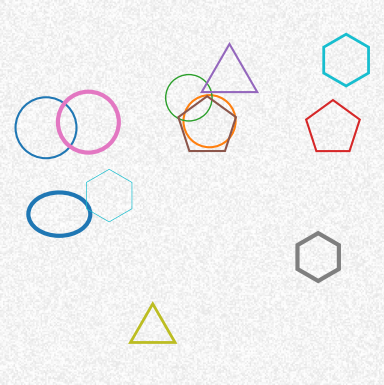[{"shape": "circle", "thickness": 1.5, "radius": 0.4, "center": [0.12, 0.668]}, {"shape": "oval", "thickness": 3, "radius": 0.4, "center": [0.154, 0.444]}, {"shape": "circle", "thickness": 1.5, "radius": 0.34, "center": [0.544, 0.685]}, {"shape": "circle", "thickness": 1, "radius": 0.3, "center": [0.491, 0.746]}, {"shape": "pentagon", "thickness": 1.5, "radius": 0.37, "center": [0.865, 0.667]}, {"shape": "triangle", "thickness": 1.5, "radius": 0.42, "center": [0.596, 0.802]}, {"shape": "pentagon", "thickness": 1.5, "radius": 0.39, "center": [0.538, 0.671]}, {"shape": "circle", "thickness": 3, "radius": 0.4, "center": [0.23, 0.683]}, {"shape": "hexagon", "thickness": 3, "radius": 0.31, "center": [0.826, 0.332]}, {"shape": "triangle", "thickness": 2, "radius": 0.33, "center": [0.397, 0.144]}, {"shape": "hexagon", "thickness": 0.5, "radius": 0.34, "center": [0.284, 0.492]}, {"shape": "hexagon", "thickness": 2, "radius": 0.34, "center": [0.899, 0.844]}]